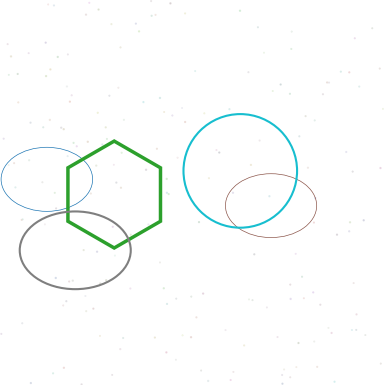[{"shape": "oval", "thickness": 0.5, "radius": 0.59, "center": [0.122, 0.534]}, {"shape": "hexagon", "thickness": 2.5, "radius": 0.69, "center": [0.297, 0.495]}, {"shape": "oval", "thickness": 0.5, "radius": 0.59, "center": [0.704, 0.466]}, {"shape": "oval", "thickness": 1.5, "radius": 0.72, "center": [0.195, 0.35]}, {"shape": "circle", "thickness": 1.5, "radius": 0.74, "center": [0.624, 0.556]}]